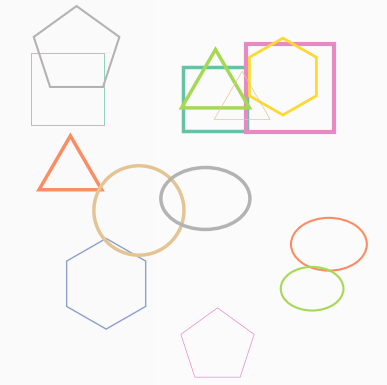[{"shape": "square", "thickness": 0.5, "radius": 0.47, "center": [0.174, 0.768]}, {"shape": "square", "thickness": 2.5, "radius": 0.42, "center": [0.555, 0.743]}, {"shape": "oval", "thickness": 1.5, "radius": 0.49, "center": [0.849, 0.366]}, {"shape": "triangle", "thickness": 2.5, "radius": 0.47, "center": [0.182, 0.554]}, {"shape": "hexagon", "thickness": 1, "radius": 0.59, "center": [0.274, 0.263]}, {"shape": "square", "thickness": 3, "radius": 0.57, "center": [0.748, 0.772]}, {"shape": "pentagon", "thickness": 0.5, "radius": 0.5, "center": [0.561, 0.101]}, {"shape": "triangle", "thickness": 2.5, "radius": 0.51, "center": [0.556, 0.77]}, {"shape": "oval", "thickness": 1.5, "radius": 0.4, "center": [0.805, 0.25]}, {"shape": "hexagon", "thickness": 2, "radius": 0.5, "center": [0.73, 0.801]}, {"shape": "triangle", "thickness": 0.5, "radius": 0.42, "center": [0.625, 0.732]}, {"shape": "circle", "thickness": 2.5, "radius": 0.58, "center": [0.358, 0.453]}, {"shape": "oval", "thickness": 2.5, "radius": 0.57, "center": [0.53, 0.484]}, {"shape": "pentagon", "thickness": 1.5, "radius": 0.58, "center": [0.198, 0.868]}]